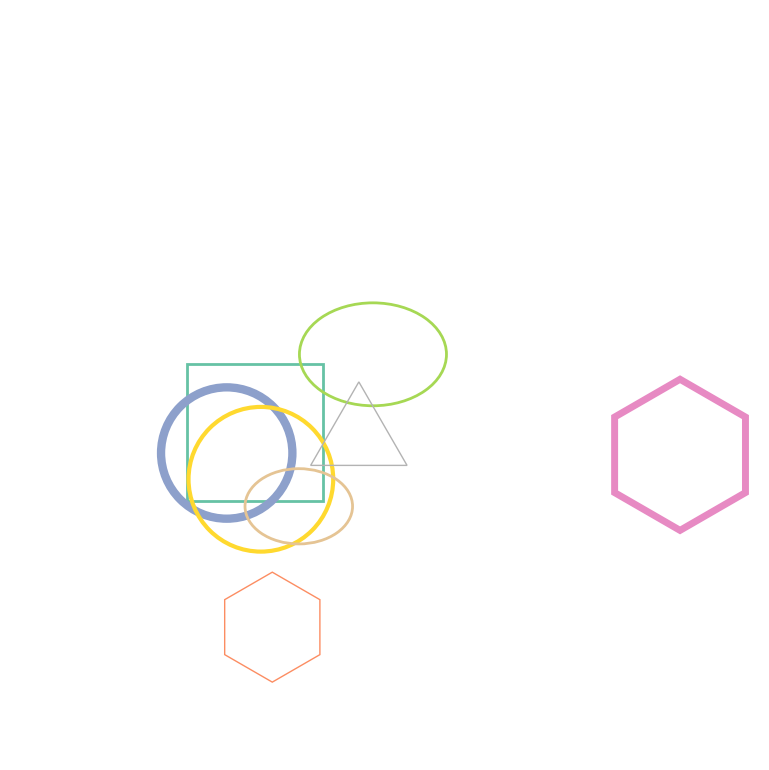[{"shape": "square", "thickness": 1, "radius": 0.44, "center": [0.331, 0.438]}, {"shape": "hexagon", "thickness": 0.5, "radius": 0.36, "center": [0.354, 0.186]}, {"shape": "circle", "thickness": 3, "radius": 0.43, "center": [0.294, 0.412]}, {"shape": "hexagon", "thickness": 2.5, "radius": 0.49, "center": [0.883, 0.409]}, {"shape": "oval", "thickness": 1, "radius": 0.48, "center": [0.484, 0.54]}, {"shape": "circle", "thickness": 1.5, "radius": 0.47, "center": [0.339, 0.378]}, {"shape": "oval", "thickness": 1, "radius": 0.35, "center": [0.388, 0.342]}, {"shape": "triangle", "thickness": 0.5, "radius": 0.36, "center": [0.466, 0.432]}]